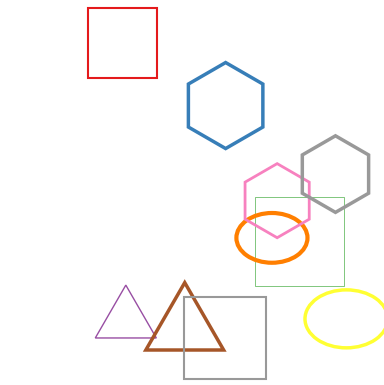[{"shape": "square", "thickness": 1.5, "radius": 0.45, "center": [0.318, 0.889]}, {"shape": "hexagon", "thickness": 2.5, "radius": 0.56, "center": [0.586, 0.726]}, {"shape": "square", "thickness": 0.5, "radius": 0.58, "center": [0.777, 0.374]}, {"shape": "triangle", "thickness": 1, "radius": 0.46, "center": [0.327, 0.168]}, {"shape": "oval", "thickness": 3, "radius": 0.46, "center": [0.706, 0.382]}, {"shape": "oval", "thickness": 2.5, "radius": 0.54, "center": [0.9, 0.172]}, {"shape": "triangle", "thickness": 2.5, "radius": 0.58, "center": [0.48, 0.149]}, {"shape": "hexagon", "thickness": 2, "radius": 0.48, "center": [0.72, 0.479]}, {"shape": "square", "thickness": 1.5, "radius": 0.53, "center": [0.585, 0.123]}, {"shape": "hexagon", "thickness": 2.5, "radius": 0.5, "center": [0.871, 0.548]}]